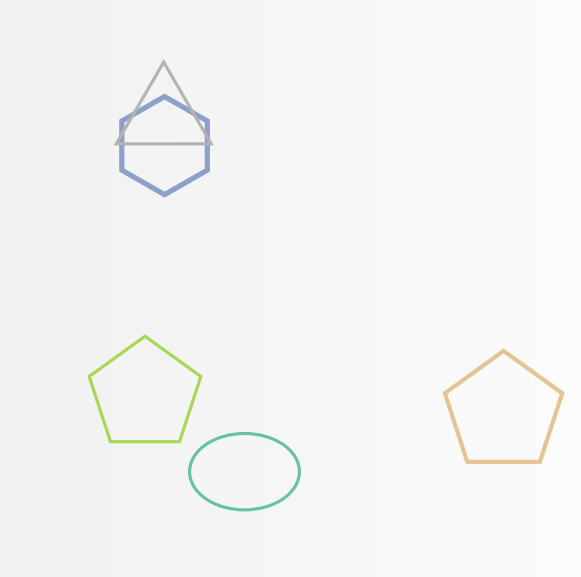[{"shape": "oval", "thickness": 1.5, "radius": 0.47, "center": [0.421, 0.182]}, {"shape": "hexagon", "thickness": 2.5, "radius": 0.42, "center": [0.283, 0.747]}, {"shape": "pentagon", "thickness": 1.5, "radius": 0.5, "center": [0.249, 0.316]}, {"shape": "pentagon", "thickness": 2, "radius": 0.53, "center": [0.866, 0.285]}, {"shape": "triangle", "thickness": 1.5, "radius": 0.47, "center": [0.282, 0.797]}]